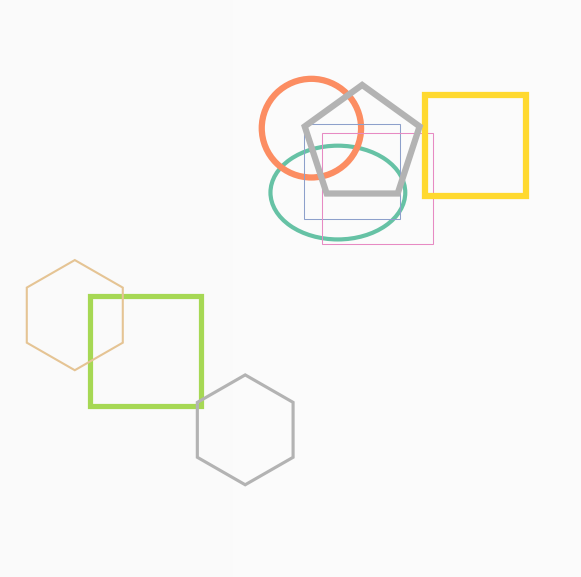[{"shape": "oval", "thickness": 2, "radius": 0.58, "center": [0.581, 0.666]}, {"shape": "circle", "thickness": 3, "radius": 0.43, "center": [0.536, 0.777]}, {"shape": "square", "thickness": 0.5, "radius": 0.41, "center": [0.605, 0.702]}, {"shape": "square", "thickness": 0.5, "radius": 0.48, "center": [0.649, 0.673]}, {"shape": "square", "thickness": 2.5, "radius": 0.48, "center": [0.25, 0.391]}, {"shape": "square", "thickness": 3, "radius": 0.44, "center": [0.818, 0.747]}, {"shape": "hexagon", "thickness": 1, "radius": 0.48, "center": [0.129, 0.453]}, {"shape": "hexagon", "thickness": 1.5, "radius": 0.48, "center": [0.422, 0.255]}, {"shape": "pentagon", "thickness": 3, "radius": 0.52, "center": [0.623, 0.748]}]